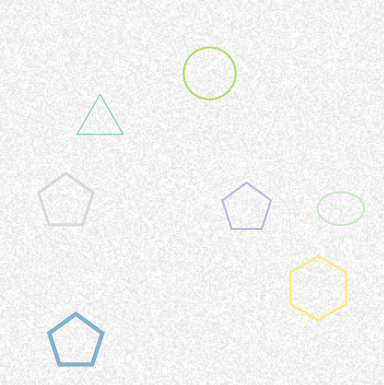[{"shape": "triangle", "thickness": 1, "radius": 0.35, "center": [0.26, 0.685]}, {"shape": "pentagon", "thickness": 1.5, "radius": 0.33, "center": [0.641, 0.459]}, {"shape": "pentagon", "thickness": 3, "radius": 0.36, "center": [0.197, 0.112]}, {"shape": "circle", "thickness": 1.5, "radius": 0.34, "center": [0.545, 0.809]}, {"shape": "pentagon", "thickness": 2, "radius": 0.37, "center": [0.171, 0.476]}, {"shape": "oval", "thickness": 1.5, "radius": 0.3, "center": [0.885, 0.458]}, {"shape": "hexagon", "thickness": 1.5, "radius": 0.41, "center": [0.827, 0.252]}]